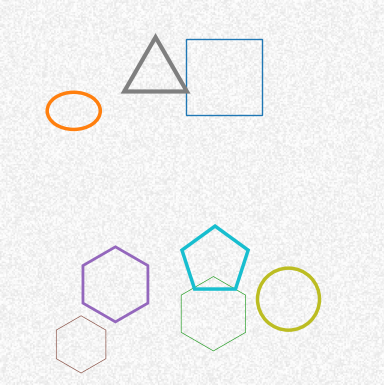[{"shape": "square", "thickness": 1, "radius": 0.49, "center": [0.582, 0.801]}, {"shape": "oval", "thickness": 2.5, "radius": 0.34, "center": [0.192, 0.712]}, {"shape": "hexagon", "thickness": 0.5, "radius": 0.48, "center": [0.554, 0.185]}, {"shape": "hexagon", "thickness": 2, "radius": 0.49, "center": [0.3, 0.261]}, {"shape": "hexagon", "thickness": 0.5, "radius": 0.37, "center": [0.211, 0.106]}, {"shape": "triangle", "thickness": 3, "radius": 0.47, "center": [0.404, 0.809]}, {"shape": "circle", "thickness": 2.5, "radius": 0.4, "center": [0.749, 0.223]}, {"shape": "pentagon", "thickness": 2.5, "radius": 0.45, "center": [0.559, 0.322]}]